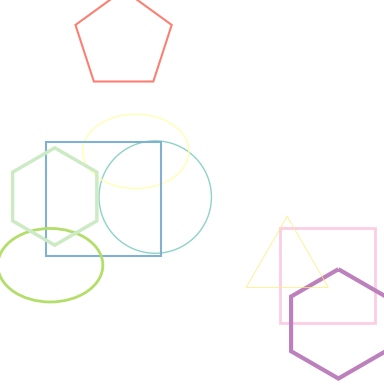[{"shape": "circle", "thickness": 1, "radius": 0.73, "center": [0.403, 0.488]}, {"shape": "oval", "thickness": 1, "radius": 0.69, "center": [0.353, 0.607]}, {"shape": "pentagon", "thickness": 1.5, "radius": 0.66, "center": [0.321, 0.895]}, {"shape": "square", "thickness": 1.5, "radius": 0.74, "center": [0.269, 0.482]}, {"shape": "oval", "thickness": 2, "radius": 0.68, "center": [0.131, 0.311]}, {"shape": "square", "thickness": 2, "radius": 0.62, "center": [0.85, 0.283]}, {"shape": "hexagon", "thickness": 3, "radius": 0.71, "center": [0.879, 0.159]}, {"shape": "hexagon", "thickness": 2.5, "radius": 0.63, "center": [0.142, 0.49]}, {"shape": "triangle", "thickness": 0.5, "radius": 0.62, "center": [0.746, 0.315]}]